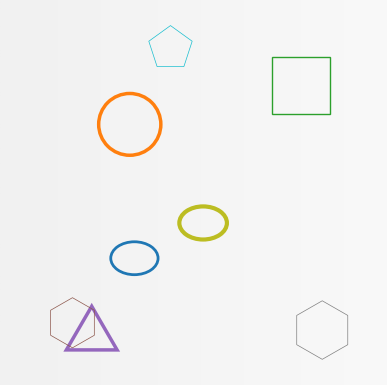[{"shape": "oval", "thickness": 2, "radius": 0.31, "center": [0.347, 0.329]}, {"shape": "circle", "thickness": 2.5, "radius": 0.4, "center": [0.335, 0.677]}, {"shape": "square", "thickness": 1, "radius": 0.37, "center": [0.777, 0.778]}, {"shape": "triangle", "thickness": 2.5, "radius": 0.38, "center": [0.237, 0.129]}, {"shape": "hexagon", "thickness": 0.5, "radius": 0.33, "center": [0.187, 0.162]}, {"shape": "hexagon", "thickness": 0.5, "radius": 0.38, "center": [0.832, 0.143]}, {"shape": "oval", "thickness": 3, "radius": 0.31, "center": [0.524, 0.421]}, {"shape": "pentagon", "thickness": 0.5, "radius": 0.29, "center": [0.44, 0.875]}]